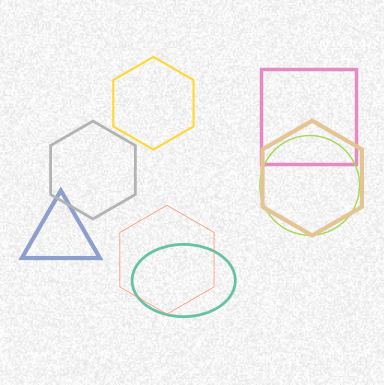[{"shape": "oval", "thickness": 2, "radius": 0.67, "center": [0.477, 0.271]}, {"shape": "hexagon", "thickness": 0.5, "radius": 0.71, "center": [0.434, 0.325]}, {"shape": "triangle", "thickness": 3, "radius": 0.59, "center": [0.158, 0.388]}, {"shape": "square", "thickness": 2.5, "radius": 0.62, "center": [0.802, 0.697]}, {"shape": "circle", "thickness": 1, "radius": 0.65, "center": [0.804, 0.519]}, {"shape": "hexagon", "thickness": 1.5, "radius": 0.6, "center": [0.398, 0.732]}, {"shape": "hexagon", "thickness": 3, "radius": 0.75, "center": [0.811, 0.537]}, {"shape": "hexagon", "thickness": 2, "radius": 0.64, "center": [0.241, 0.558]}]